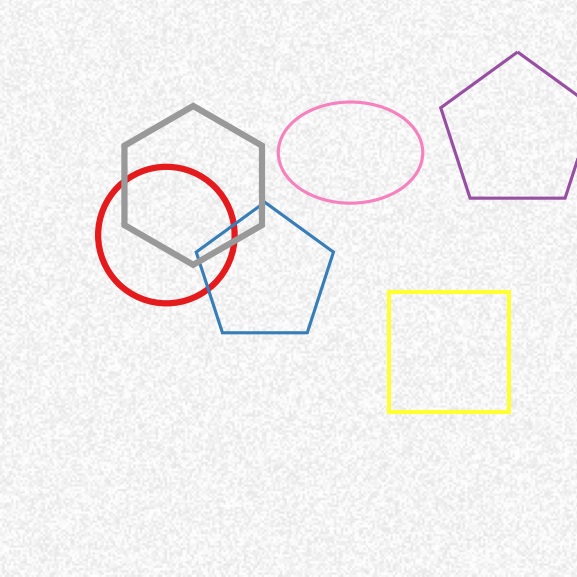[{"shape": "circle", "thickness": 3, "radius": 0.59, "center": [0.288, 0.592]}, {"shape": "pentagon", "thickness": 1.5, "radius": 0.62, "center": [0.459, 0.524]}, {"shape": "pentagon", "thickness": 1.5, "radius": 0.7, "center": [0.896, 0.769]}, {"shape": "square", "thickness": 2, "radius": 0.52, "center": [0.777, 0.39]}, {"shape": "oval", "thickness": 1.5, "radius": 0.63, "center": [0.607, 0.735]}, {"shape": "hexagon", "thickness": 3, "radius": 0.69, "center": [0.335, 0.678]}]